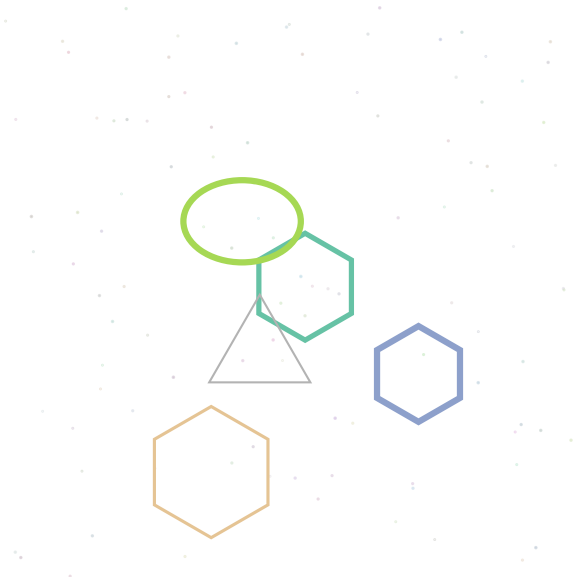[{"shape": "hexagon", "thickness": 2.5, "radius": 0.46, "center": [0.528, 0.503]}, {"shape": "hexagon", "thickness": 3, "radius": 0.41, "center": [0.725, 0.352]}, {"shape": "oval", "thickness": 3, "radius": 0.51, "center": [0.419, 0.616]}, {"shape": "hexagon", "thickness": 1.5, "radius": 0.57, "center": [0.366, 0.182]}, {"shape": "triangle", "thickness": 1, "radius": 0.51, "center": [0.45, 0.388]}]